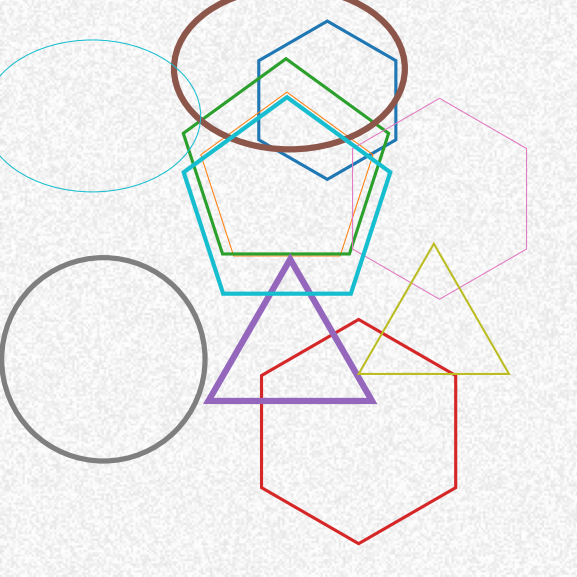[{"shape": "hexagon", "thickness": 1.5, "radius": 0.69, "center": [0.567, 0.826]}, {"shape": "pentagon", "thickness": 0.5, "radius": 0.78, "center": [0.497, 0.683]}, {"shape": "pentagon", "thickness": 1.5, "radius": 0.93, "center": [0.495, 0.711]}, {"shape": "hexagon", "thickness": 1.5, "radius": 0.97, "center": [0.621, 0.252]}, {"shape": "triangle", "thickness": 3, "radius": 0.82, "center": [0.503, 0.387]}, {"shape": "oval", "thickness": 3, "radius": 1.0, "center": [0.501, 0.88]}, {"shape": "hexagon", "thickness": 0.5, "radius": 0.87, "center": [0.761, 0.655]}, {"shape": "circle", "thickness": 2.5, "radius": 0.88, "center": [0.179, 0.377]}, {"shape": "triangle", "thickness": 1, "radius": 0.75, "center": [0.751, 0.427]}, {"shape": "oval", "thickness": 0.5, "radius": 0.94, "center": [0.16, 0.798]}, {"shape": "pentagon", "thickness": 2, "radius": 0.94, "center": [0.497, 0.643]}]